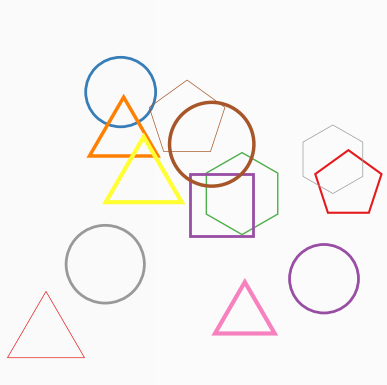[{"shape": "pentagon", "thickness": 1.5, "radius": 0.45, "center": [0.899, 0.52]}, {"shape": "triangle", "thickness": 0.5, "radius": 0.57, "center": [0.119, 0.128]}, {"shape": "circle", "thickness": 2, "radius": 0.45, "center": [0.311, 0.761]}, {"shape": "hexagon", "thickness": 1, "radius": 0.53, "center": [0.625, 0.497]}, {"shape": "circle", "thickness": 2, "radius": 0.44, "center": [0.836, 0.276]}, {"shape": "square", "thickness": 2, "radius": 0.41, "center": [0.572, 0.468]}, {"shape": "triangle", "thickness": 2.5, "radius": 0.51, "center": [0.319, 0.646]}, {"shape": "triangle", "thickness": 3, "radius": 0.57, "center": [0.371, 0.531]}, {"shape": "circle", "thickness": 2.5, "radius": 0.54, "center": [0.546, 0.625]}, {"shape": "pentagon", "thickness": 0.5, "radius": 0.51, "center": [0.483, 0.689]}, {"shape": "triangle", "thickness": 3, "radius": 0.45, "center": [0.632, 0.178]}, {"shape": "hexagon", "thickness": 0.5, "radius": 0.45, "center": [0.859, 0.586]}, {"shape": "circle", "thickness": 2, "radius": 0.5, "center": [0.272, 0.314]}]